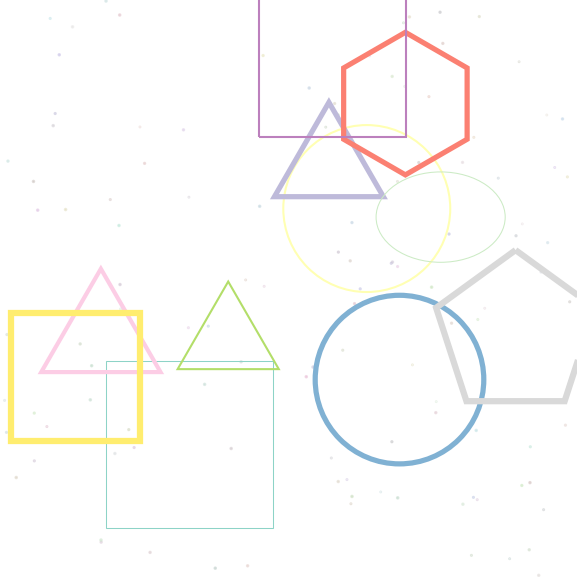[{"shape": "square", "thickness": 0.5, "radius": 0.72, "center": [0.328, 0.229]}, {"shape": "circle", "thickness": 1, "radius": 0.72, "center": [0.635, 0.638]}, {"shape": "triangle", "thickness": 2.5, "radius": 0.54, "center": [0.57, 0.713]}, {"shape": "hexagon", "thickness": 2.5, "radius": 0.62, "center": [0.702, 0.82]}, {"shape": "circle", "thickness": 2.5, "radius": 0.73, "center": [0.692, 0.342]}, {"shape": "triangle", "thickness": 1, "radius": 0.51, "center": [0.395, 0.41]}, {"shape": "triangle", "thickness": 2, "radius": 0.6, "center": [0.175, 0.414]}, {"shape": "pentagon", "thickness": 3, "radius": 0.72, "center": [0.893, 0.421]}, {"shape": "square", "thickness": 1, "radius": 0.63, "center": [0.576, 0.889]}, {"shape": "oval", "thickness": 0.5, "radius": 0.56, "center": [0.763, 0.623]}, {"shape": "square", "thickness": 3, "radius": 0.56, "center": [0.131, 0.346]}]